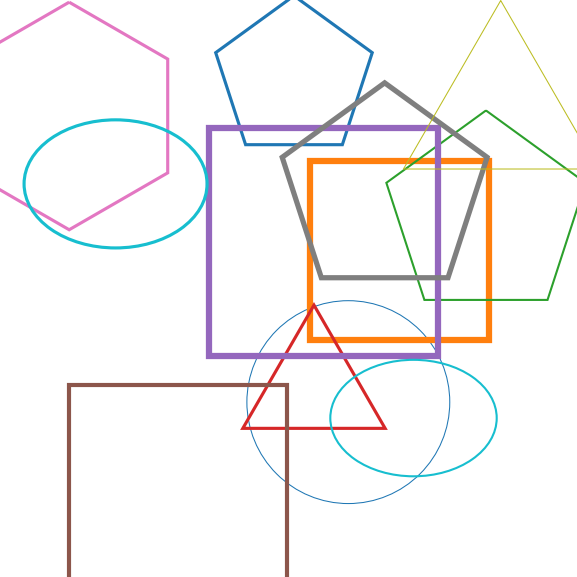[{"shape": "pentagon", "thickness": 1.5, "radius": 0.71, "center": [0.509, 0.864]}, {"shape": "circle", "thickness": 0.5, "radius": 0.88, "center": [0.603, 0.303]}, {"shape": "square", "thickness": 3, "radius": 0.77, "center": [0.691, 0.565]}, {"shape": "pentagon", "thickness": 1, "radius": 0.91, "center": [0.841, 0.627]}, {"shape": "triangle", "thickness": 1.5, "radius": 0.71, "center": [0.544, 0.329]}, {"shape": "square", "thickness": 3, "radius": 0.99, "center": [0.56, 0.58]}, {"shape": "square", "thickness": 2, "radius": 0.94, "center": [0.308, 0.145]}, {"shape": "hexagon", "thickness": 1.5, "radius": 0.99, "center": [0.12, 0.798]}, {"shape": "pentagon", "thickness": 2.5, "radius": 0.93, "center": [0.666, 0.669]}, {"shape": "triangle", "thickness": 0.5, "radius": 0.97, "center": [0.867, 0.804]}, {"shape": "oval", "thickness": 1.5, "radius": 0.79, "center": [0.2, 0.681]}, {"shape": "oval", "thickness": 1, "radius": 0.72, "center": [0.716, 0.275]}]